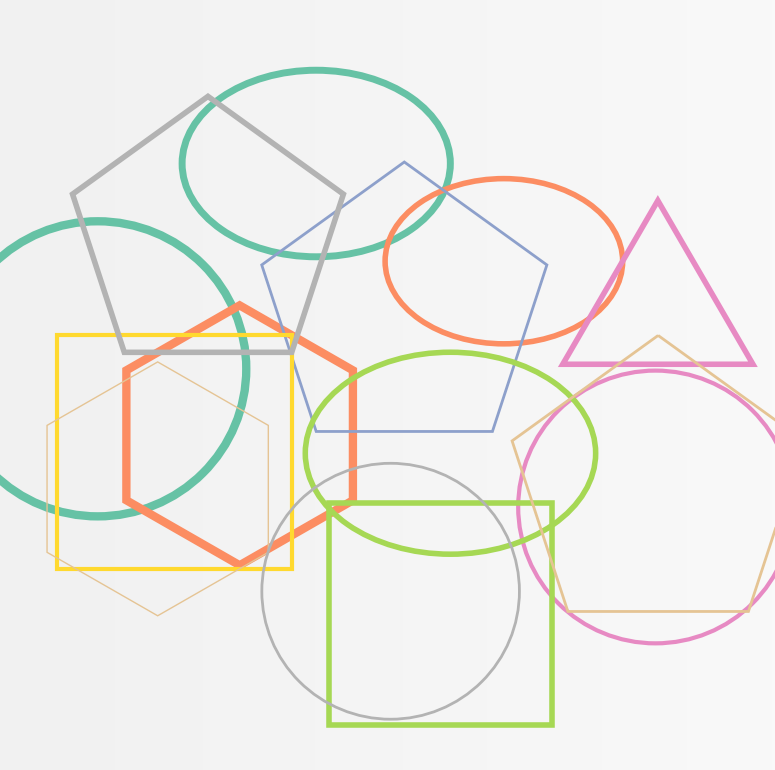[{"shape": "oval", "thickness": 2.5, "radius": 0.87, "center": [0.408, 0.788]}, {"shape": "circle", "thickness": 3, "radius": 0.96, "center": [0.126, 0.521]}, {"shape": "oval", "thickness": 2, "radius": 0.77, "center": [0.65, 0.661]}, {"shape": "hexagon", "thickness": 3, "radius": 0.84, "center": [0.309, 0.435]}, {"shape": "pentagon", "thickness": 1, "radius": 0.97, "center": [0.522, 0.596]}, {"shape": "circle", "thickness": 1.5, "radius": 0.89, "center": [0.846, 0.342]}, {"shape": "triangle", "thickness": 2, "radius": 0.71, "center": [0.849, 0.598]}, {"shape": "square", "thickness": 2, "radius": 0.72, "center": [0.568, 0.203]}, {"shape": "oval", "thickness": 2, "radius": 0.94, "center": [0.581, 0.411]}, {"shape": "square", "thickness": 1.5, "radius": 0.76, "center": [0.225, 0.413]}, {"shape": "hexagon", "thickness": 0.5, "radius": 0.82, "center": [0.203, 0.365]}, {"shape": "pentagon", "thickness": 1, "radius": 0.99, "center": [0.849, 0.366]}, {"shape": "pentagon", "thickness": 2, "radius": 0.92, "center": [0.268, 0.691]}, {"shape": "circle", "thickness": 1, "radius": 0.83, "center": [0.504, 0.232]}]